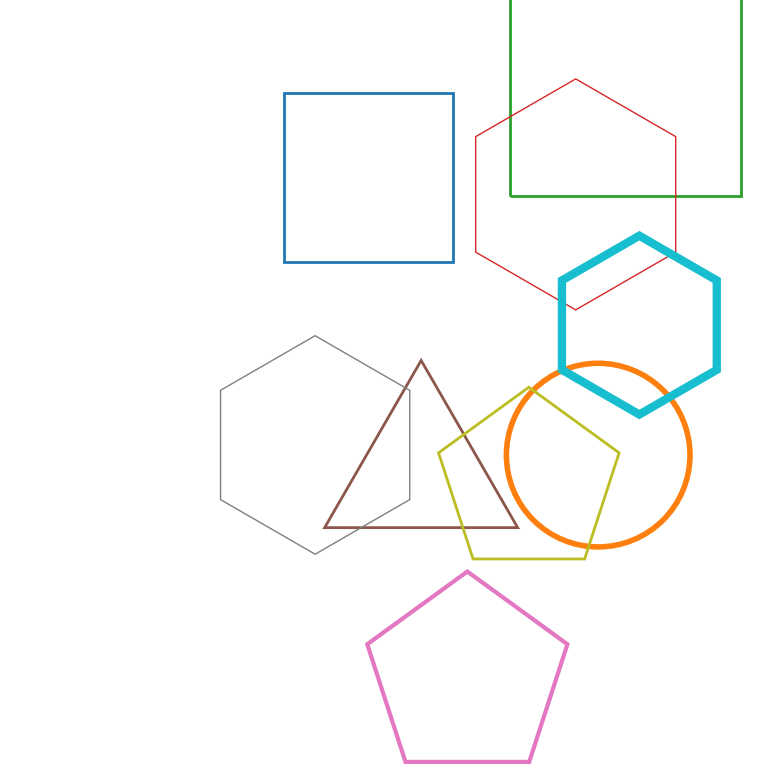[{"shape": "square", "thickness": 1, "radius": 0.55, "center": [0.479, 0.769]}, {"shape": "circle", "thickness": 2, "radius": 0.6, "center": [0.777, 0.409]}, {"shape": "square", "thickness": 1, "radius": 0.75, "center": [0.813, 0.895]}, {"shape": "hexagon", "thickness": 0.5, "radius": 0.75, "center": [0.748, 0.748]}, {"shape": "triangle", "thickness": 1, "radius": 0.72, "center": [0.547, 0.387]}, {"shape": "pentagon", "thickness": 1.5, "radius": 0.68, "center": [0.607, 0.121]}, {"shape": "hexagon", "thickness": 0.5, "radius": 0.71, "center": [0.409, 0.422]}, {"shape": "pentagon", "thickness": 1, "radius": 0.62, "center": [0.687, 0.374]}, {"shape": "hexagon", "thickness": 3, "radius": 0.58, "center": [0.83, 0.578]}]